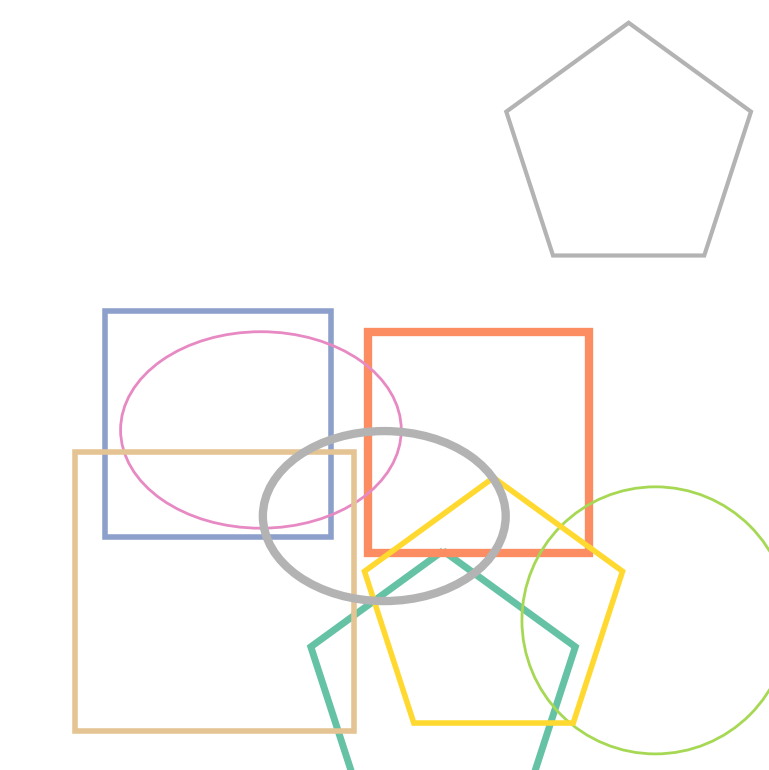[{"shape": "pentagon", "thickness": 2.5, "radius": 0.9, "center": [0.575, 0.104]}, {"shape": "square", "thickness": 3, "radius": 0.72, "center": [0.621, 0.425]}, {"shape": "square", "thickness": 2, "radius": 0.74, "center": [0.283, 0.45]}, {"shape": "oval", "thickness": 1, "radius": 0.91, "center": [0.339, 0.442]}, {"shape": "circle", "thickness": 1, "radius": 0.87, "center": [0.851, 0.194]}, {"shape": "pentagon", "thickness": 2, "radius": 0.88, "center": [0.641, 0.204]}, {"shape": "square", "thickness": 2, "radius": 0.91, "center": [0.279, 0.231]}, {"shape": "oval", "thickness": 3, "radius": 0.79, "center": [0.499, 0.33]}, {"shape": "pentagon", "thickness": 1.5, "radius": 0.84, "center": [0.816, 0.803]}]